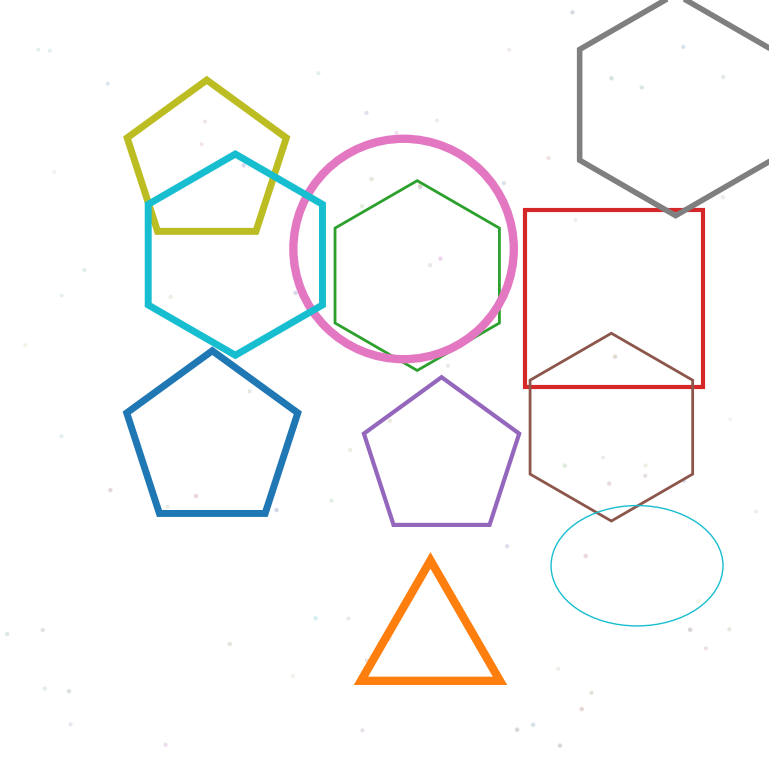[{"shape": "pentagon", "thickness": 2.5, "radius": 0.58, "center": [0.276, 0.428]}, {"shape": "triangle", "thickness": 3, "radius": 0.52, "center": [0.559, 0.168]}, {"shape": "hexagon", "thickness": 1, "radius": 0.62, "center": [0.542, 0.642]}, {"shape": "square", "thickness": 1.5, "radius": 0.58, "center": [0.798, 0.612]}, {"shape": "pentagon", "thickness": 1.5, "radius": 0.53, "center": [0.573, 0.404]}, {"shape": "hexagon", "thickness": 1, "radius": 0.61, "center": [0.794, 0.445]}, {"shape": "circle", "thickness": 3, "radius": 0.72, "center": [0.524, 0.677]}, {"shape": "hexagon", "thickness": 2, "radius": 0.72, "center": [0.877, 0.864]}, {"shape": "pentagon", "thickness": 2.5, "radius": 0.54, "center": [0.269, 0.787]}, {"shape": "oval", "thickness": 0.5, "radius": 0.56, "center": [0.827, 0.265]}, {"shape": "hexagon", "thickness": 2.5, "radius": 0.65, "center": [0.306, 0.669]}]